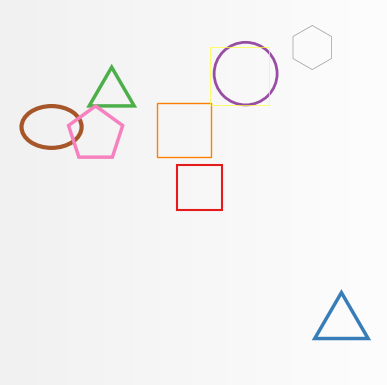[{"shape": "square", "thickness": 1.5, "radius": 0.29, "center": [0.515, 0.512]}, {"shape": "triangle", "thickness": 2.5, "radius": 0.4, "center": [0.881, 0.16]}, {"shape": "triangle", "thickness": 2.5, "radius": 0.34, "center": [0.288, 0.758]}, {"shape": "circle", "thickness": 2, "radius": 0.41, "center": [0.634, 0.809]}, {"shape": "square", "thickness": 1, "radius": 0.35, "center": [0.475, 0.662]}, {"shape": "square", "thickness": 0.5, "radius": 0.38, "center": [0.619, 0.803]}, {"shape": "oval", "thickness": 3, "radius": 0.39, "center": [0.133, 0.67]}, {"shape": "pentagon", "thickness": 2.5, "radius": 0.37, "center": [0.247, 0.651]}, {"shape": "hexagon", "thickness": 0.5, "radius": 0.29, "center": [0.806, 0.877]}]